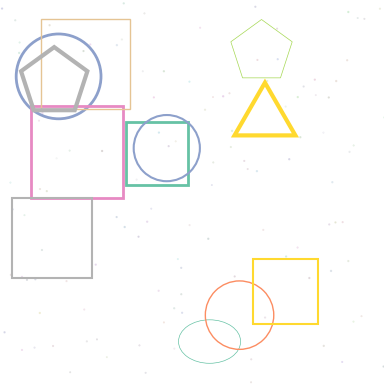[{"shape": "square", "thickness": 2, "radius": 0.41, "center": [0.408, 0.601]}, {"shape": "oval", "thickness": 0.5, "radius": 0.4, "center": [0.544, 0.113]}, {"shape": "circle", "thickness": 1, "radius": 0.44, "center": [0.622, 0.181]}, {"shape": "circle", "thickness": 1.5, "radius": 0.43, "center": [0.433, 0.615]}, {"shape": "circle", "thickness": 2, "radius": 0.55, "center": [0.152, 0.802]}, {"shape": "square", "thickness": 2, "radius": 0.6, "center": [0.199, 0.606]}, {"shape": "pentagon", "thickness": 0.5, "radius": 0.42, "center": [0.679, 0.866]}, {"shape": "square", "thickness": 1.5, "radius": 0.42, "center": [0.741, 0.243]}, {"shape": "triangle", "thickness": 3, "radius": 0.46, "center": [0.688, 0.694]}, {"shape": "square", "thickness": 1, "radius": 0.58, "center": [0.222, 0.833]}, {"shape": "pentagon", "thickness": 3, "radius": 0.45, "center": [0.141, 0.787]}, {"shape": "square", "thickness": 1.5, "radius": 0.52, "center": [0.136, 0.382]}]